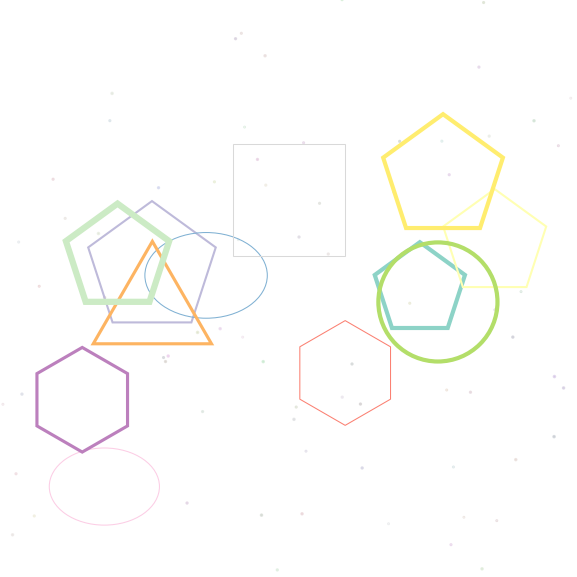[{"shape": "pentagon", "thickness": 2, "radius": 0.41, "center": [0.727, 0.498]}, {"shape": "pentagon", "thickness": 1, "radius": 0.47, "center": [0.857, 0.578]}, {"shape": "pentagon", "thickness": 1, "radius": 0.58, "center": [0.263, 0.535]}, {"shape": "hexagon", "thickness": 0.5, "radius": 0.45, "center": [0.598, 0.353]}, {"shape": "oval", "thickness": 0.5, "radius": 0.53, "center": [0.357, 0.522]}, {"shape": "triangle", "thickness": 1.5, "radius": 0.59, "center": [0.264, 0.463]}, {"shape": "circle", "thickness": 2, "radius": 0.52, "center": [0.758, 0.476]}, {"shape": "oval", "thickness": 0.5, "radius": 0.48, "center": [0.181, 0.157]}, {"shape": "square", "thickness": 0.5, "radius": 0.48, "center": [0.5, 0.653]}, {"shape": "hexagon", "thickness": 1.5, "radius": 0.45, "center": [0.142, 0.307]}, {"shape": "pentagon", "thickness": 3, "radius": 0.47, "center": [0.204, 0.553]}, {"shape": "pentagon", "thickness": 2, "radius": 0.54, "center": [0.767, 0.692]}]